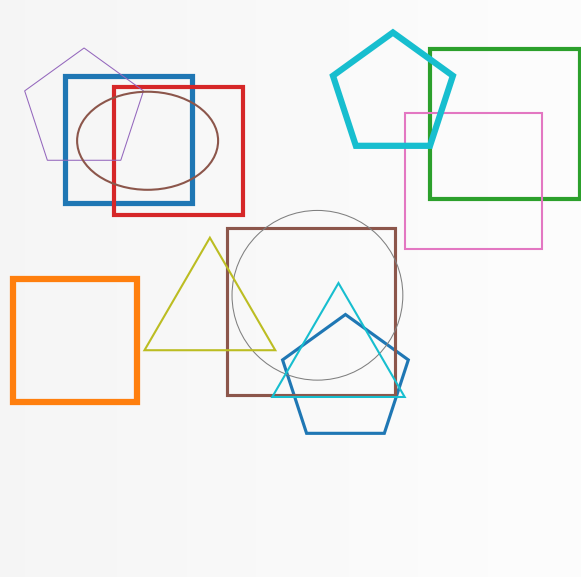[{"shape": "pentagon", "thickness": 1.5, "radius": 0.57, "center": [0.594, 0.341]}, {"shape": "square", "thickness": 2.5, "radius": 0.55, "center": [0.22, 0.757]}, {"shape": "square", "thickness": 3, "radius": 0.54, "center": [0.129, 0.41]}, {"shape": "square", "thickness": 2, "radius": 0.65, "center": [0.868, 0.785]}, {"shape": "square", "thickness": 2, "radius": 0.56, "center": [0.306, 0.737]}, {"shape": "pentagon", "thickness": 0.5, "radius": 0.54, "center": [0.145, 0.809]}, {"shape": "oval", "thickness": 1, "radius": 0.61, "center": [0.254, 0.755]}, {"shape": "square", "thickness": 1.5, "radius": 0.72, "center": [0.535, 0.46]}, {"shape": "square", "thickness": 1, "radius": 0.59, "center": [0.815, 0.686]}, {"shape": "circle", "thickness": 0.5, "radius": 0.73, "center": [0.546, 0.488]}, {"shape": "triangle", "thickness": 1, "radius": 0.65, "center": [0.361, 0.458]}, {"shape": "pentagon", "thickness": 3, "radius": 0.54, "center": [0.676, 0.834]}, {"shape": "triangle", "thickness": 1, "radius": 0.66, "center": [0.582, 0.377]}]